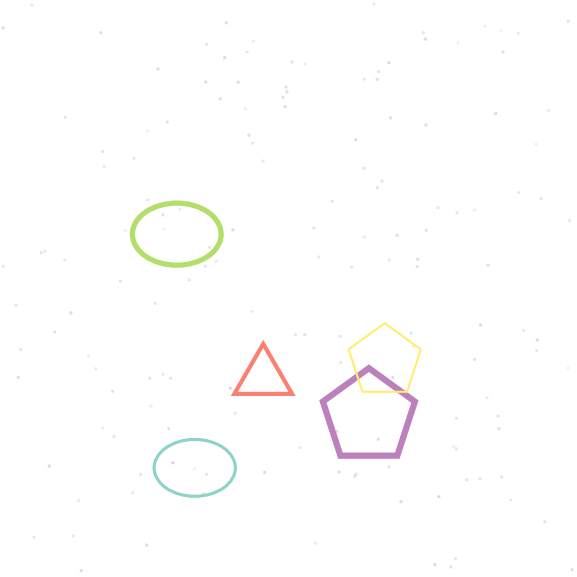[{"shape": "oval", "thickness": 1.5, "radius": 0.35, "center": [0.337, 0.189]}, {"shape": "triangle", "thickness": 2, "radius": 0.29, "center": [0.456, 0.346]}, {"shape": "oval", "thickness": 2.5, "radius": 0.38, "center": [0.306, 0.594]}, {"shape": "pentagon", "thickness": 3, "radius": 0.42, "center": [0.639, 0.278]}, {"shape": "pentagon", "thickness": 1, "radius": 0.33, "center": [0.666, 0.374]}]